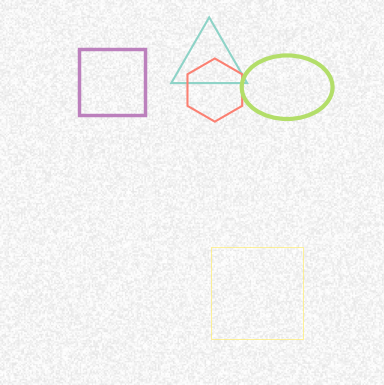[{"shape": "triangle", "thickness": 1.5, "radius": 0.57, "center": [0.543, 0.841]}, {"shape": "hexagon", "thickness": 1.5, "radius": 0.41, "center": [0.558, 0.766]}, {"shape": "oval", "thickness": 3, "radius": 0.59, "center": [0.746, 0.773]}, {"shape": "square", "thickness": 2.5, "radius": 0.43, "center": [0.291, 0.787]}, {"shape": "square", "thickness": 0.5, "radius": 0.6, "center": [0.667, 0.239]}]